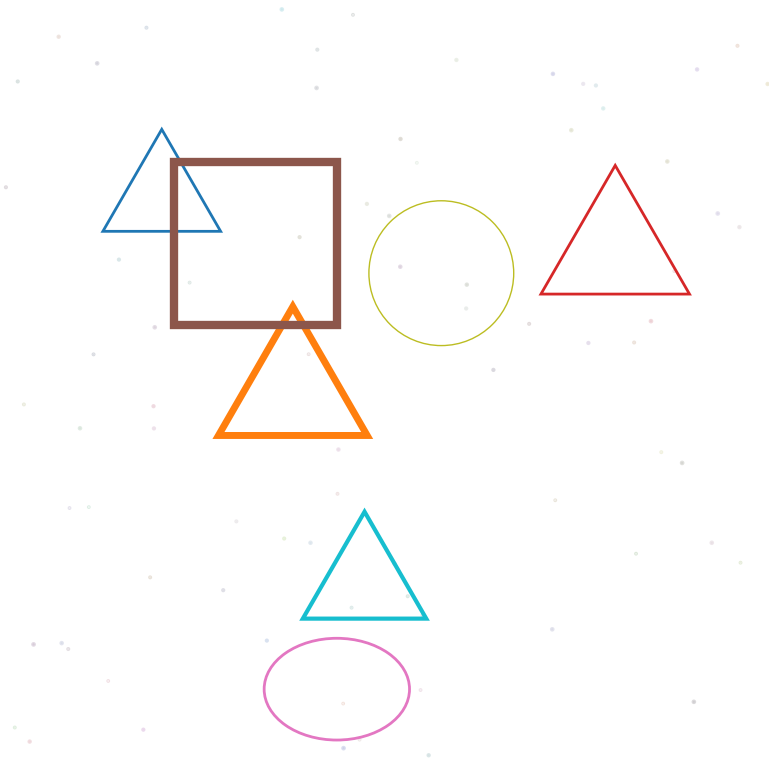[{"shape": "triangle", "thickness": 1, "radius": 0.44, "center": [0.21, 0.744]}, {"shape": "triangle", "thickness": 2.5, "radius": 0.56, "center": [0.38, 0.49]}, {"shape": "triangle", "thickness": 1, "radius": 0.56, "center": [0.799, 0.674]}, {"shape": "square", "thickness": 3, "radius": 0.53, "center": [0.332, 0.684]}, {"shape": "oval", "thickness": 1, "radius": 0.47, "center": [0.437, 0.105]}, {"shape": "circle", "thickness": 0.5, "radius": 0.47, "center": [0.573, 0.645]}, {"shape": "triangle", "thickness": 1.5, "radius": 0.46, "center": [0.473, 0.243]}]